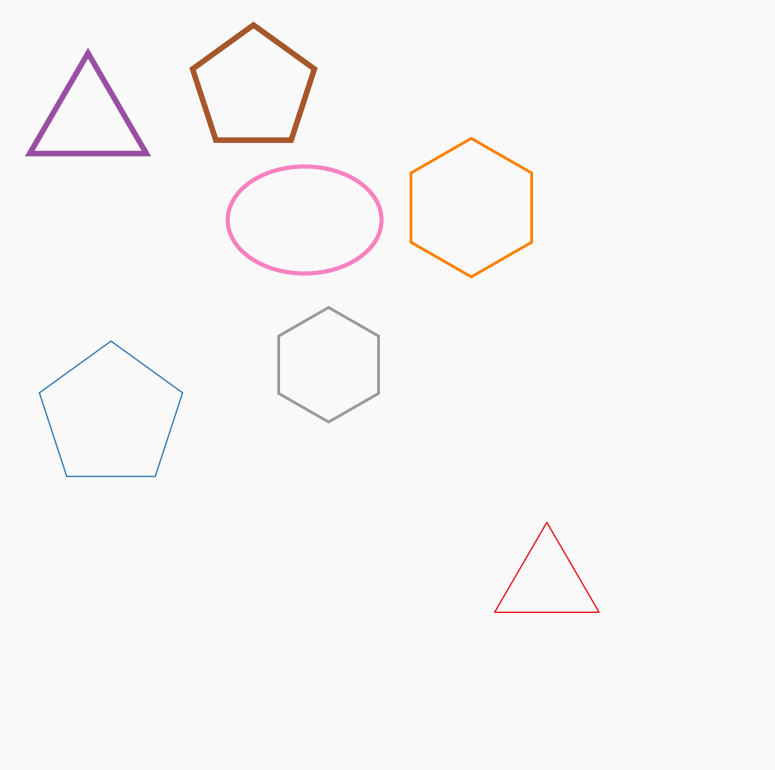[{"shape": "triangle", "thickness": 0.5, "radius": 0.39, "center": [0.706, 0.244]}, {"shape": "pentagon", "thickness": 0.5, "radius": 0.49, "center": [0.143, 0.46]}, {"shape": "triangle", "thickness": 2, "radius": 0.43, "center": [0.114, 0.844]}, {"shape": "hexagon", "thickness": 1, "radius": 0.45, "center": [0.608, 0.73]}, {"shape": "pentagon", "thickness": 2, "radius": 0.41, "center": [0.327, 0.885]}, {"shape": "oval", "thickness": 1.5, "radius": 0.5, "center": [0.393, 0.714]}, {"shape": "hexagon", "thickness": 1, "radius": 0.37, "center": [0.424, 0.526]}]